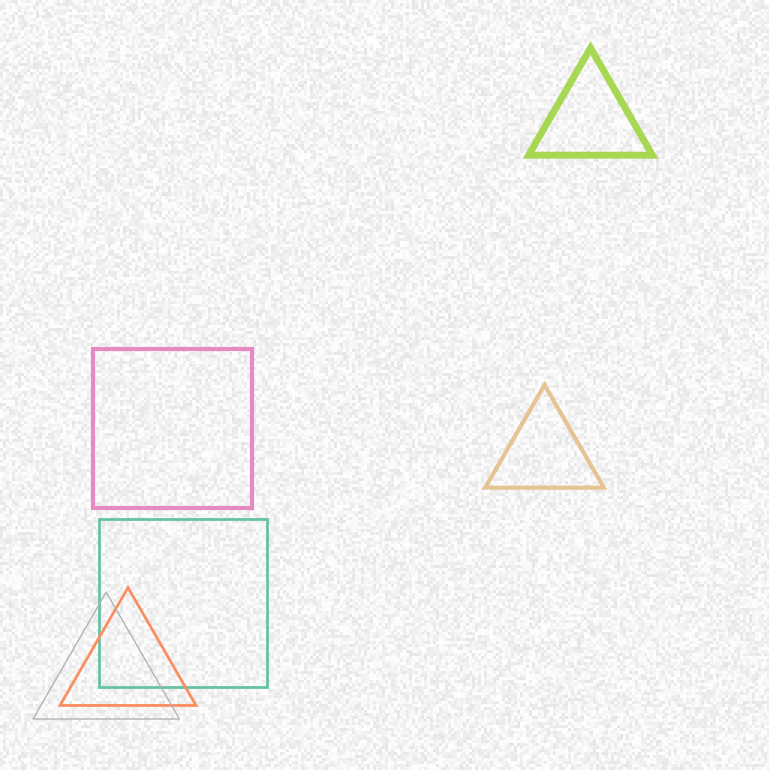[{"shape": "square", "thickness": 1, "radius": 0.55, "center": [0.237, 0.217]}, {"shape": "triangle", "thickness": 1, "radius": 0.51, "center": [0.166, 0.135]}, {"shape": "square", "thickness": 1.5, "radius": 0.52, "center": [0.224, 0.444]}, {"shape": "triangle", "thickness": 2.5, "radius": 0.46, "center": [0.767, 0.845]}, {"shape": "triangle", "thickness": 1.5, "radius": 0.44, "center": [0.707, 0.411]}, {"shape": "triangle", "thickness": 0.5, "radius": 0.55, "center": [0.138, 0.121]}]